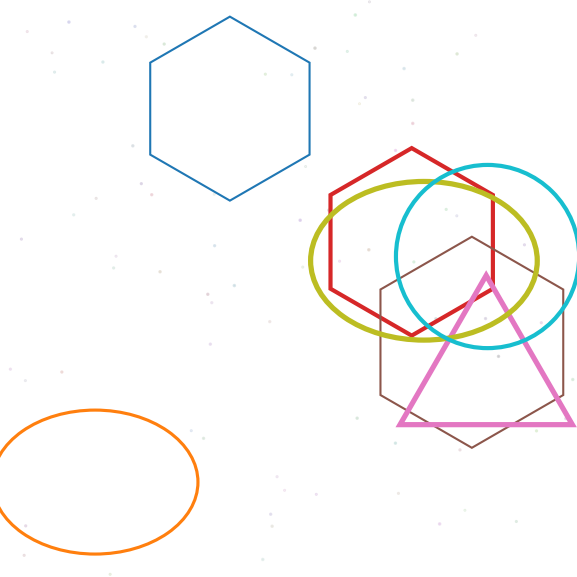[{"shape": "hexagon", "thickness": 1, "radius": 0.8, "center": [0.398, 0.811]}, {"shape": "oval", "thickness": 1.5, "radius": 0.89, "center": [0.165, 0.164]}, {"shape": "hexagon", "thickness": 2, "radius": 0.81, "center": [0.713, 0.58]}, {"shape": "hexagon", "thickness": 1, "radius": 0.91, "center": [0.817, 0.406]}, {"shape": "triangle", "thickness": 2.5, "radius": 0.86, "center": [0.842, 0.35]}, {"shape": "oval", "thickness": 2.5, "radius": 0.98, "center": [0.734, 0.548]}, {"shape": "circle", "thickness": 2, "radius": 0.79, "center": [0.844, 0.555]}]